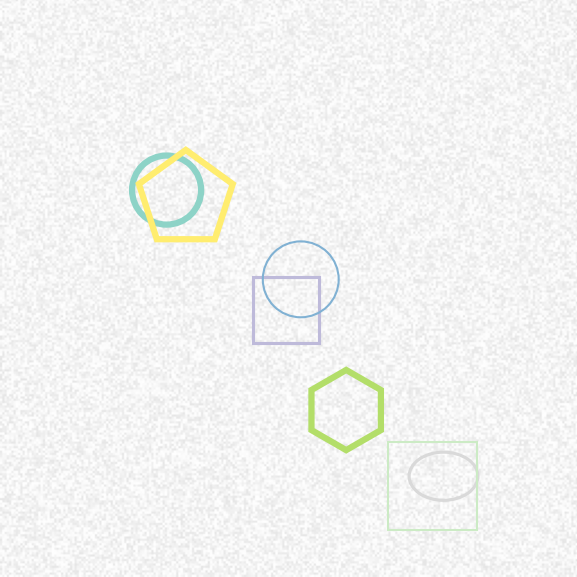[{"shape": "circle", "thickness": 3, "radius": 0.3, "center": [0.288, 0.67]}, {"shape": "square", "thickness": 1.5, "radius": 0.29, "center": [0.495, 0.462]}, {"shape": "circle", "thickness": 1, "radius": 0.33, "center": [0.521, 0.515]}, {"shape": "hexagon", "thickness": 3, "radius": 0.35, "center": [0.599, 0.289]}, {"shape": "oval", "thickness": 1.5, "radius": 0.3, "center": [0.768, 0.174]}, {"shape": "square", "thickness": 1, "radius": 0.38, "center": [0.749, 0.158]}, {"shape": "pentagon", "thickness": 3, "radius": 0.43, "center": [0.322, 0.654]}]